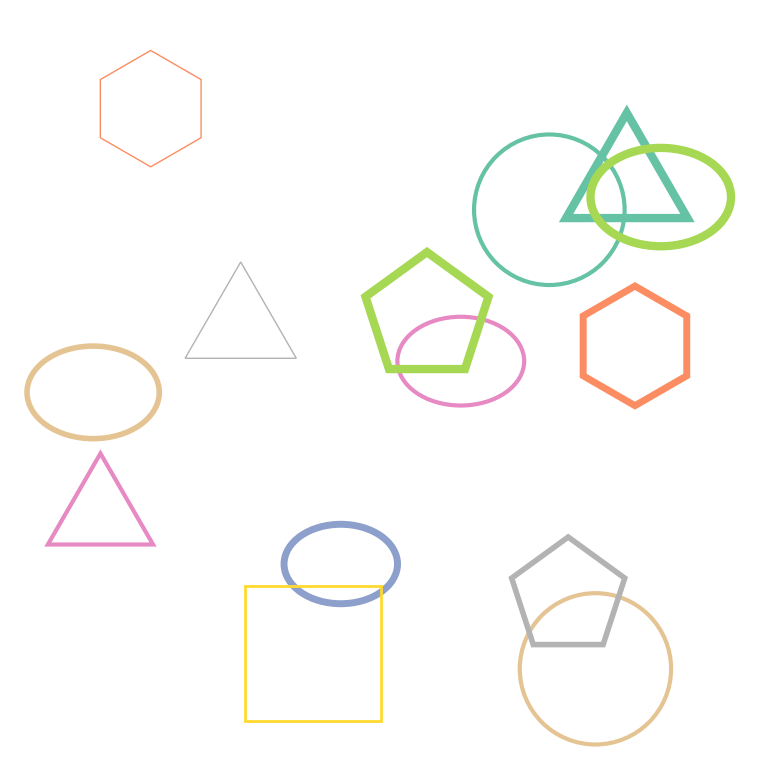[{"shape": "circle", "thickness": 1.5, "radius": 0.49, "center": [0.713, 0.728]}, {"shape": "triangle", "thickness": 3, "radius": 0.46, "center": [0.814, 0.762]}, {"shape": "hexagon", "thickness": 0.5, "radius": 0.38, "center": [0.196, 0.859]}, {"shape": "hexagon", "thickness": 2.5, "radius": 0.39, "center": [0.825, 0.551]}, {"shape": "oval", "thickness": 2.5, "radius": 0.37, "center": [0.443, 0.268]}, {"shape": "triangle", "thickness": 1.5, "radius": 0.39, "center": [0.13, 0.332]}, {"shape": "oval", "thickness": 1.5, "radius": 0.41, "center": [0.598, 0.531]}, {"shape": "pentagon", "thickness": 3, "radius": 0.42, "center": [0.555, 0.589]}, {"shape": "oval", "thickness": 3, "radius": 0.46, "center": [0.858, 0.744]}, {"shape": "square", "thickness": 1, "radius": 0.44, "center": [0.406, 0.151]}, {"shape": "circle", "thickness": 1.5, "radius": 0.49, "center": [0.773, 0.131]}, {"shape": "oval", "thickness": 2, "radius": 0.43, "center": [0.121, 0.49]}, {"shape": "triangle", "thickness": 0.5, "radius": 0.42, "center": [0.313, 0.576]}, {"shape": "pentagon", "thickness": 2, "radius": 0.39, "center": [0.738, 0.225]}]